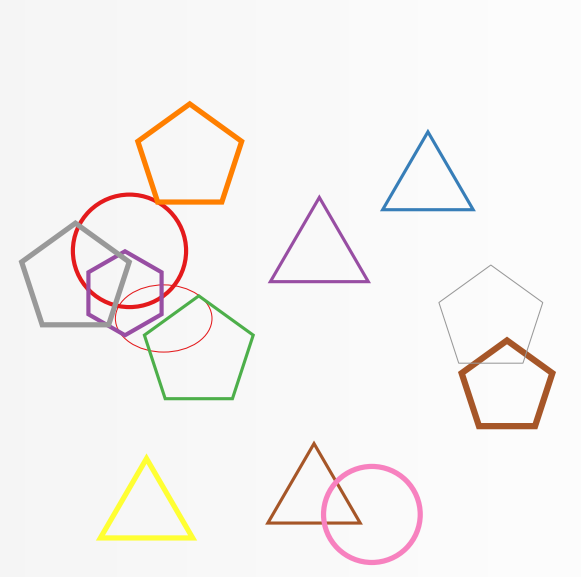[{"shape": "circle", "thickness": 2, "radius": 0.49, "center": [0.223, 0.565]}, {"shape": "oval", "thickness": 0.5, "radius": 0.42, "center": [0.282, 0.448]}, {"shape": "triangle", "thickness": 1.5, "radius": 0.45, "center": [0.736, 0.681]}, {"shape": "pentagon", "thickness": 1.5, "radius": 0.49, "center": [0.342, 0.388]}, {"shape": "triangle", "thickness": 1.5, "radius": 0.49, "center": [0.549, 0.56]}, {"shape": "hexagon", "thickness": 2, "radius": 0.36, "center": [0.215, 0.491]}, {"shape": "pentagon", "thickness": 2.5, "radius": 0.47, "center": [0.326, 0.725]}, {"shape": "triangle", "thickness": 2.5, "radius": 0.46, "center": [0.252, 0.113]}, {"shape": "triangle", "thickness": 1.5, "radius": 0.46, "center": [0.54, 0.139]}, {"shape": "pentagon", "thickness": 3, "radius": 0.41, "center": [0.872, 0.328]}, {"shape": "circle", "thickness": 2.5, "radius": 0.42, "center": [0.64, 0.108]}, {"shape": "pentagon", "thickness": 2.5, "radius": 0.49, "center": [0.13, 0.515]}, {"shape": "pentagon", "thickness": 0.5, "radius": 0.47, "center": [0.844, 0.446]}]